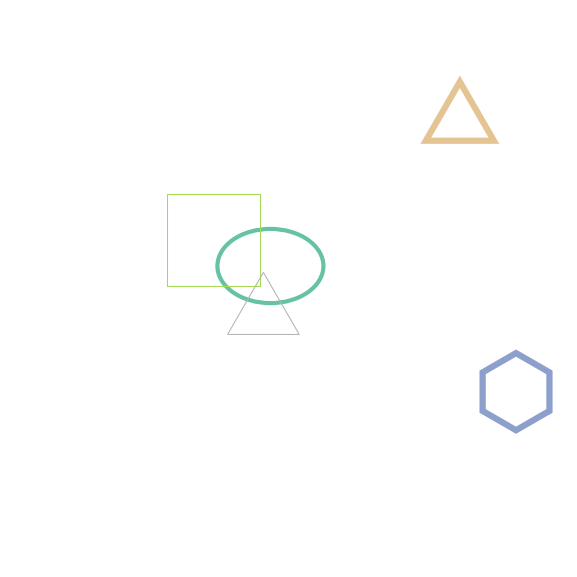[{"shape": "oval", "thickness": 2, "radius": 0.46, "center": [0.468, 0.538]}, {"shape": "hexagon", "thickness": 3, "radius": 0.33, "center": [0.894, 0.321]}, {"shape": "square", "thickness": 0.5, "radius": 0.4, "center": [0.37, 0.584]}, {"shape": "triangle", "thickness": 3, "radius": 0.34, "center": [0.796, 0.789]}, {"shape": "triangle", "thickness": 0.5, "radius": 0.36, "center": [0.456, 0.456]}]